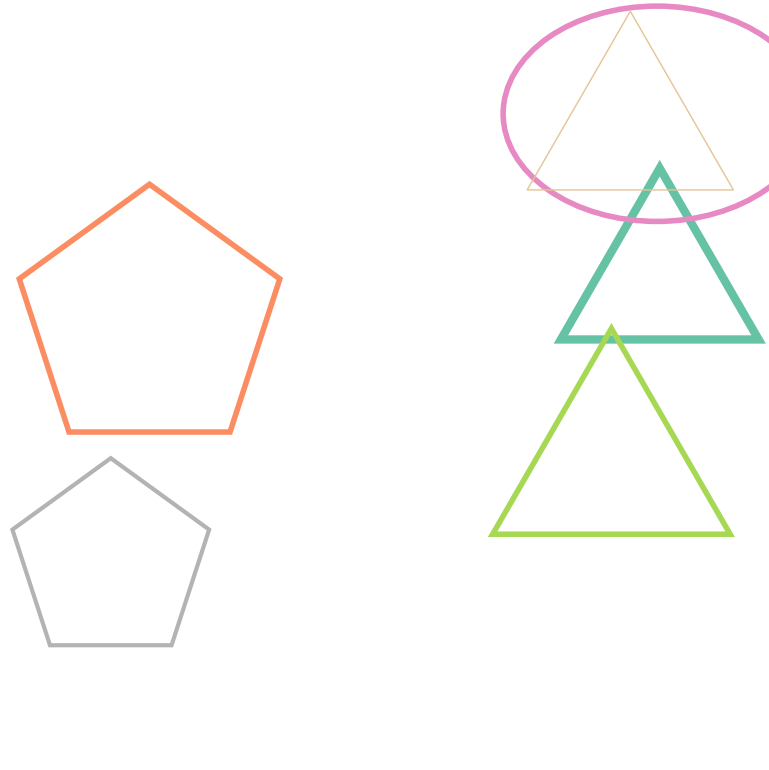[{"shape": "triangle", "thickness": 3, "radius": 0.74, "center": [0.857, 0.633]}, {"shape": "pentagon", "thickness": 2, "radius": 0.89, "center": [0.194, 0.583]}, {"shape": "oval", "thickness": 2, "radius": 1.0, "center": [0.853, 0.852]}, {"shape": "triangle", "thickness": 2, "radius": 0.89, "center": [0.794, 0.395]}, {"shape": "triangle", "thickness": 0.5, "radius": 0.77, "center": [0.819, 0.831]}, {"shape": "pentagon", "thickness": 1.5, "radius": 0.67, "center": [0.144, 0.271]}]